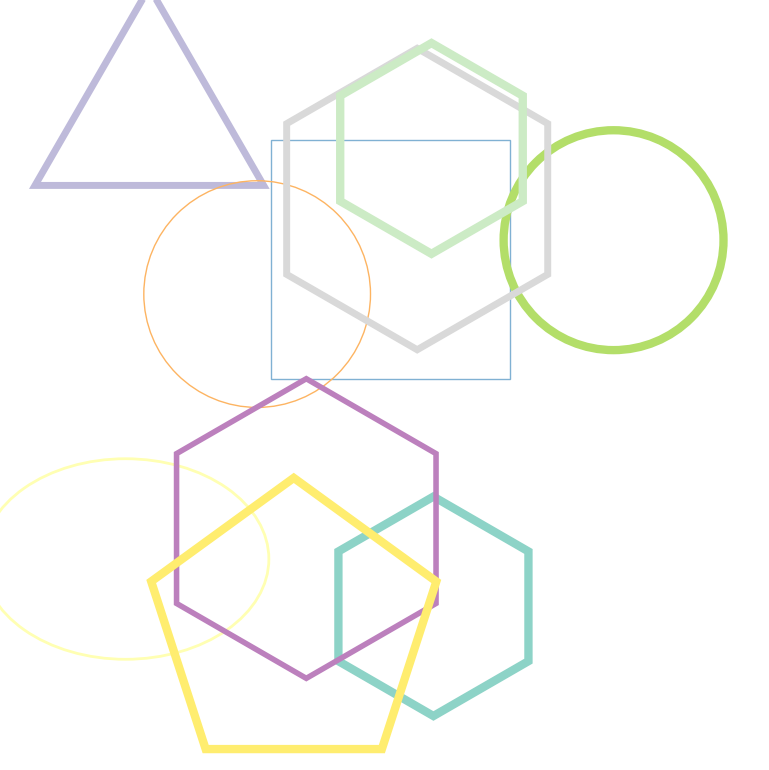[{"shape": "hexagon", "thickness": 3, "radius": 0.71, "center": [0.563, 0.213]}, {"shape": "oval", "thickness": 1, "radius": 0.93, "center": [0.163, 0.274]}, {"shape": "triangle", "thickness": 2.5, "radius": 0.86, "center": [0.194, 0.845]}, {"shape": "square", "thickness": 0.5, "radius": 0.78, "center": [0.507, 0.663]}, {"shape": "circle", "thickness": 0.5, "radius": 0.74, "center": [0.334, 0.618]}, {"shape": "circle", "thickness": 3, "radius": 0.71, "center": [0.797, 0.688]}, {"shape": "hexagon", "thickness": 2.5, "radius": 0.98, "center": [0.542, 0.742]}, {"shape": "hexagon", "thickness": 2, "radius": 0.97, "center": [0.398, 0.314]}, {"shape": "hexagon", "thickness": 3, "radius": 0.68, "center": [0.56, 0.807]}, {"shape": "pentagon", "thickness": 3, "radius": 0.97, "center": [0.382, 0.185]}]